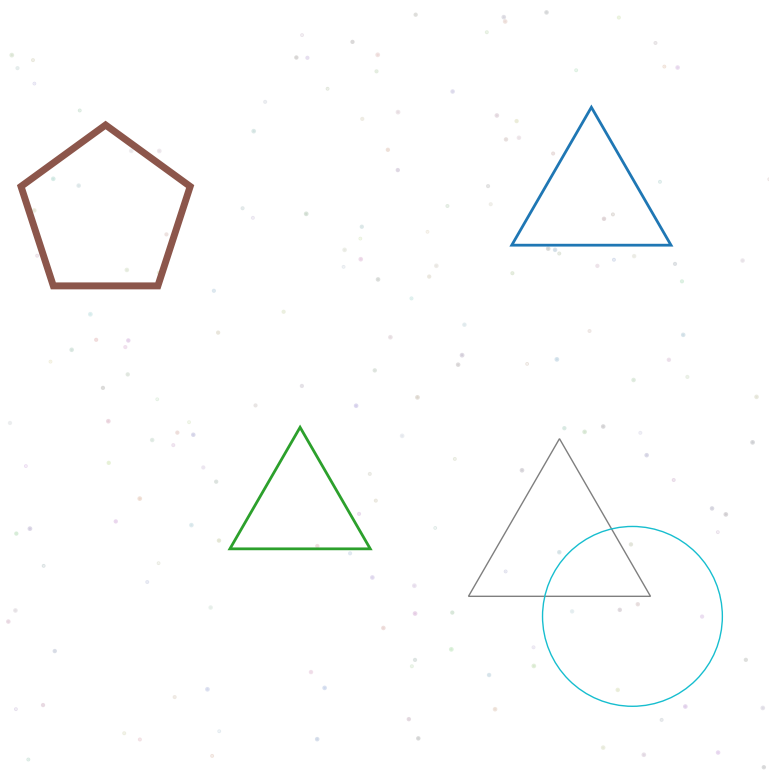[{"shape": "triangle", "thickness": 1, "radius": 0.6, "center": [0.768, 0.741]}, {"shape": "triangle", "thickness": 1, "radius": 0.53, "center": [0.39, 0.34]}, {"shape": "pentagon", "thickness": 2.5, "radius": 0.58, "center": [0.137, 0.722]}, {"shape": "triangle", "thickness": 0.5, "radius": 0.68, "center": [0.727, 0.294]}, {"shape": "circle", "thickness": 0.5, "radius": 0.58, "center": [0.821, 0.2]}]